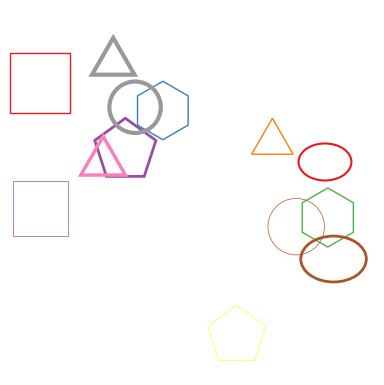[{"shape": "oval", "thickness": 1.5, "radius": 0.34, "center": [0.844, 0.579]}, {"shape": "square", "thickness": 1, "radius": 0.39, "center": [0.104, 0.785]}, {"shape": "hexagon", "thickness": 1, "radius": 0.38, "center": [0.423, 0.713]}, {"shape": "hexagon", "thickness": 1, "radius": 0.38, "center": [0.851, 0.435]}, {"shape": "square", "thickness": 0.5, "radius": 0.36, "center": [0.105, 0.458]}, {"shape": "pentagon", "thickness": 2, "radius": 0.42, "center": [0.326, 0.609]}, {"shape": "triangle", "thickness": 1, "radius": 0.31, "center": [0.707, 0.63]}, {"shape": "pentagon", "thickness": 0.5, "radius": 0.4, "center": [0.615, 0.128]}, {"shape": "oval", "thickness": 2, "radius": 0.43, "center": [0.866, 0.327]}, {"shape": "circle", "thickness": 0.5, "radius": 0.37, "center": [0.769, 0.411]}, {"shape": "triangle", "thickness": 2.5, "radius": 0.33, "center": [0.268, 0.579]}, {"shape": "circle", "thickness": 3, "radius": 0.33, "center": [0.351, 0.721]}, {"shape": "triangle", "thickness": 3, "radius": 0.32, "center": [0.294, 0.838]}]